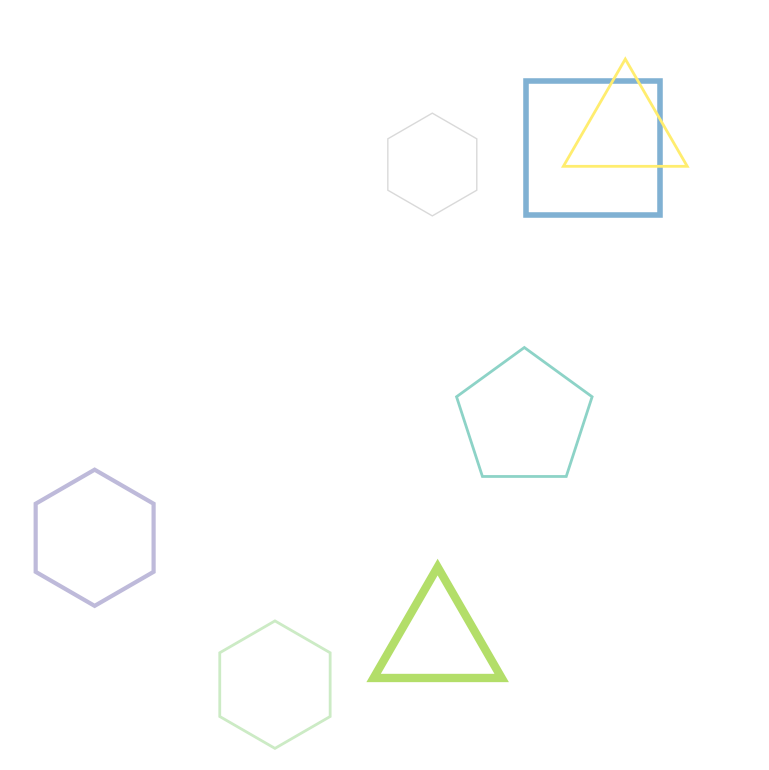[{"shape": "pentagon", "thickness": 1, "radius": 0.46, "center": [0.681, 0.456]}, {"shape": "hexagon", "thickness": 1.5, "radius": 0.44, "center": [0.123, 0.302]}, {"shape": "square", "thickness": 2, "radius": 0.43, "center": [0.77, 0.807]}, {"shape": "triangle", "thickness": 3, "radius": 0.48, "center": [0.568, 0.168]}, {"shape": "hexagon", "thickness": 0.5, "radius": 0.33, "center": [0.561, 0.786]}, {"shape": "hexagon", "thickness": 1, "radius": 0.41, "center": [0.357, 0.111]}, {"shape": "triangle", "thickness": 1, "radius": 0.46, "center": [0.812, 0.83]}]